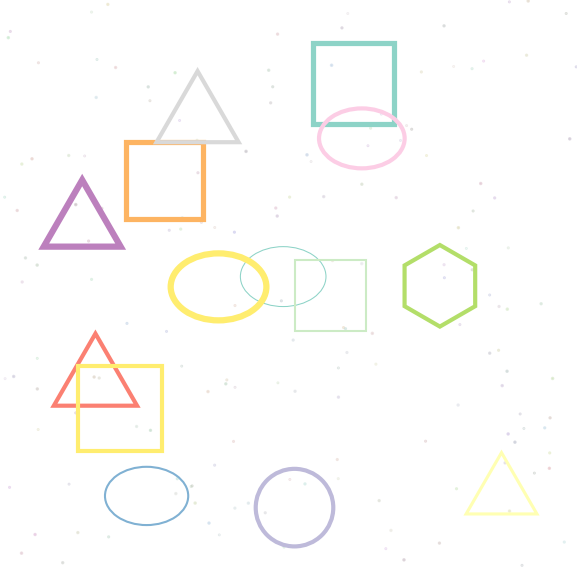[{"shape": "oval", "thickness": 0.5, "radius": 0.37, "center": [0.49, 0.52]}, {"shape": "square", "thickness": 2.5, "radius": 0.35, "center": [0.612, 0.855]}, {"shape": "triangle", "thickness": 1.5, "radius": 0.35, "center": [0.868, 0.145]}, {"shape": "circle", "thickness": 2, "radius": 0.34, "center": [0.51, 0.12]}, {"shape": "triangle", "thickness": 2, "radius": 0.42, "center": [0.165, 0.338]}, {"shape": "oval", "thickness": 1, "radius": 0.36, "center": [0.254, 0.14]}, {"shape": "square", "thickness": 2.5, "radius": 0.33, "center": [0.284, 0.686]}, {"shape": "hexagon", "thickness": 2, "radius": 0.35, "center": [0.762, 0.504]}, {"shape": "oval", "thickness": 2, "radius": 0.37, "center": [0.627, 0.76]}, {"shape": "triangle", "thickness": 2, "radius": 0.41, "center": [0.342, 0.794]}, {"shape": "triangle", "thickness": 3, "radius": 0.38, "center": [0.142, 0.611]}, {"shape": "square", "thickness": 1, "radius": 0.31, "center": [0.573, 0.487]}, {"shape": "square", "thickness": 2, "radius": 0.37, "center": [0.208, 0.292]}, {"shape": "oval", "thickness": 3, "radius": 0.41, "center": [0.378, 0.502]}]